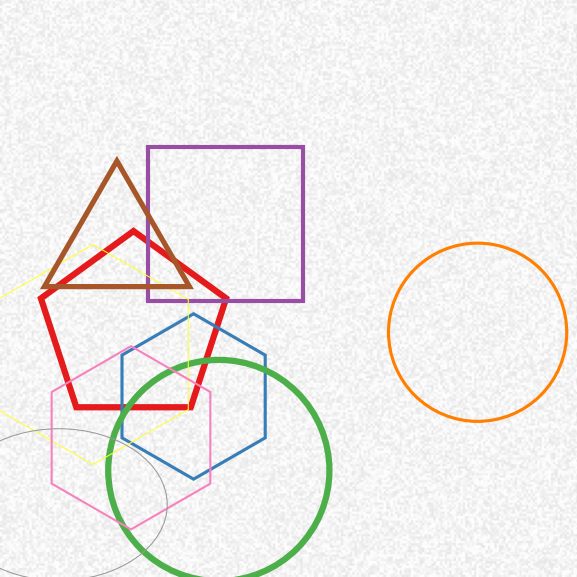[{"shape": "pentagon", "thickness": 3, "radius": 0.84, "center": [0.231, 0.43]}, {"shape": "hexagon", "thickness": 1.5, "radius": 0.72, "center": [0.335, 0.313]}, {"shape": "circle", "thickness": 3, "radius": 0.96, "center": [0.379, 0.184]}, {"shape": "square", "thickness": 2, "radius": 0.67, "center": [0.391, 0.611]}, {"shape": "circle", "thickness": 1.5, "radius": 0.77, "center": [0.827, 0.424]}, {"shape": "hexagon", "thickness": 0.5, "radius": 0.95, "center": [0.161, 0.385]}, {"shape": "triangle", "thickness": 2.5, "radius": 0.73, "center": [0.202, 0.575]}, {"shape": "hexagon", "thickness": 1, "radius": 0.79, "center": [0.227, 0.241]}, {"shape": "oval", "thickness": 0.5, "radius": 0.94, "center": [0.102, 0.125]}]